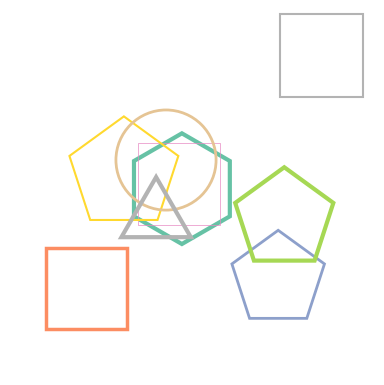[{"shape": "hexagon", "thickness": 3, "radius": 0.72, "center": [0.472, 0.51]}, {"shape": "square", "thickness": 2.5, "radius": 0.53, "center": [0.225, 0.25]}, {"shape": "pentagon", "thickness": 2, "radius": 0.63, "center": [0.723, 0.275]}, {"shape": "square", "thickness": 0.5, "radius": 0.53, "center": [0.465, 0.521]}, {"shape": "pentagon", "thickness": 3, "radius": 0.67, "center": [0.738, 0.432]}, {"shape": "pentagon", "thickness": 1.5, "radius": 0.74, "center": [0.322, 0.549]}, {"shape": "circle", "thickness": 2, "radius": 0.65, "center": [0.431, 0.584]}, {"shape": "triangle", "thickness": 3, "radius": 0.52, "center": [0.405, 0.436]}, {"shape": "square", "thickness": 1.5, "radius": 0.54, "center": [0.836, 0.855]}]